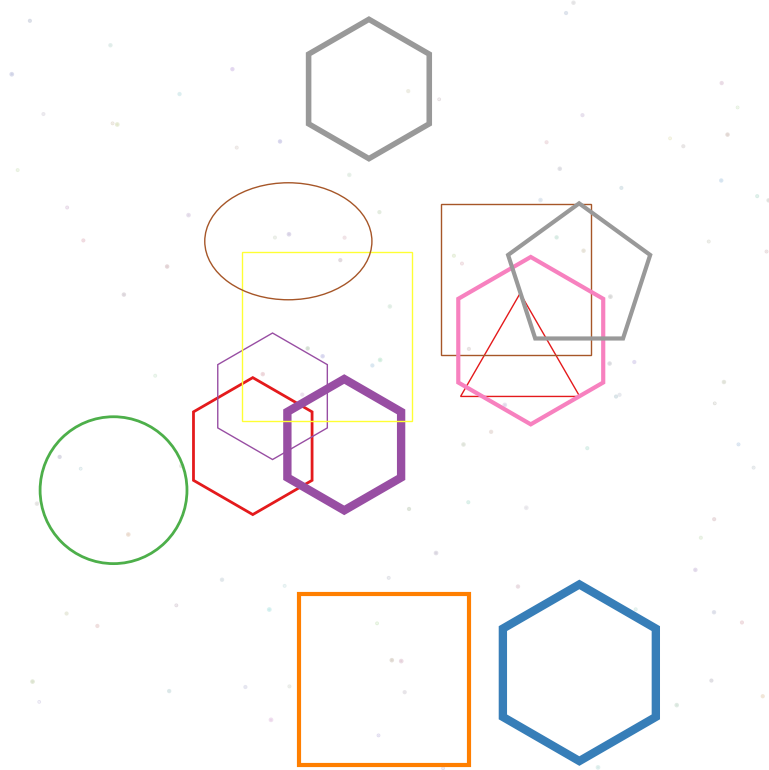[{"shape": "triangle", "thickness": 0.5, "radius": 0.45, "center": [0.676, 0.53]}, {"shape": "hexagon", "thickness": 1, "radius": 0.44, "center": [0.328, 0.421]}, {"shape": "hexagon", "thickness": 3, "radius": 0.57, "center": [0.752, 0.126]}, {"shape": "circle", "thickness": 1, "radius": 0.48, "center": [0.147, 0.363]}, {"shape": "hexagon", "thickness": 3, "radius": 0.43, "center": [0.447, 0.422]}, {"shape": "hexagon", "thickness": 0.5, "radius": 0.41, "center": [0.354, 0.485]}, {"shape": "square", "thickness": 1.5, "radius": 0.55, "center": [0.499, 0.118]}, {"shape": "square", "thickness": 0.5, "radius": 0.55, "center": [0.425, 0.563]}, {"shape": "square", "thickness": 0.5, "radius": 0.49, "center": [0.671, 0.637]}, {"shape": "oval", "thickness": 0.5, "radius": 0.54, "center": [0.374, 0.687]}, {"shape": "hexagon", "thickness": 1.5, "radius": 0.54, "center": [0.689, 0.558]}, {"shape": "pentagon", "thickness": 1.5, "radius": 0.49, "center": [0.752, 0.639]}, {"shape": "hexagon", "thickness": 2, "radius": 0.45, "center": [0.479, 0.884]}]